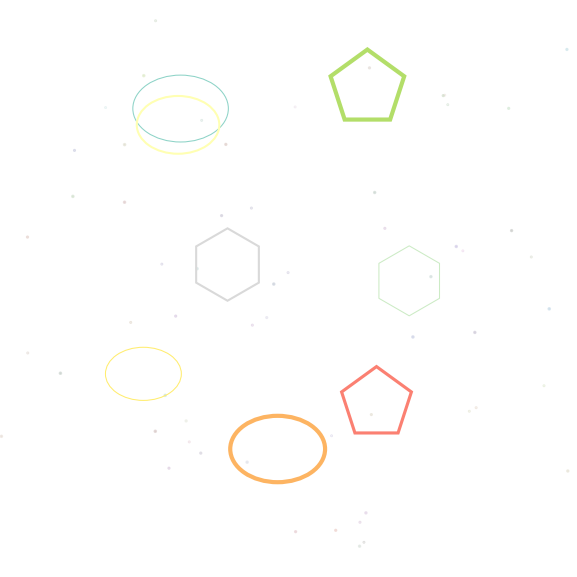[{"shape": "oval", "thickness": 0.5, "radius": 0.41, "center": [0.313, 0.811]}, {"shape": "oval", "thickness": 1, "radius": 0.36, "center": [0.308, 0.783]}, {"shape": "pentagon", "thickness": 1.5, "radius": 0.32, "center": [0.652, 0.301]}, {"shape": "oval", "thickness": 2, "radius": 0.41, "center": [0.481, 0.222]}, {"shape": "pentagon", "thickness": 2, "radius": 0.34, "center": [0.636, 0.846]}, {"shape": "hexagon", "thickness": 1, "radius": 0.31, "center": [0.394, 0.541]}, {"shape": "hexagon", "thickness": 0.5, "radius": 0.3, "center": [0.709, 0.513]}, {"shape": "oval", "thickness": 0.5, "radius": 0.33, "center": [0.248, 0.352]}]